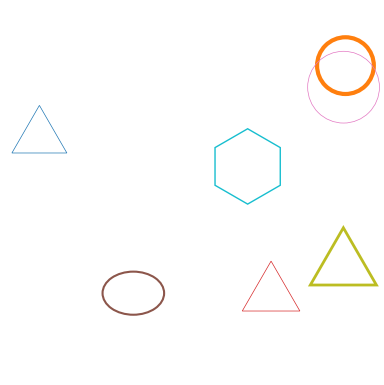[{"shape": "triangle", "thickness": 0.5, "radius": 0.41, "center": [0.102, 0.644]}, {"shape": "circle", "thickness": 3, "radius": 0.37, "center": [0.897, 0.83]}, {"shape": "triangle", "thickness": 0.5, "radius": 0.43, "center": [0.704, 0.235]}, {"shape": "oval", "thickness": 1.5, "radius": 0.4, "center": [0.346, 0.238]}, {"shape": "circle", "thickness": 0.5, "radius": 0.47, "center": [0.892, 0.774]}, {"shape": "triangle", "thickness": 2, "radius": 0.5, "center": [0.892, 0.309]}, {"shape": "hexagon", "thickness": 1, "radius": 0.49, "center": [0.643, 0.568]}]